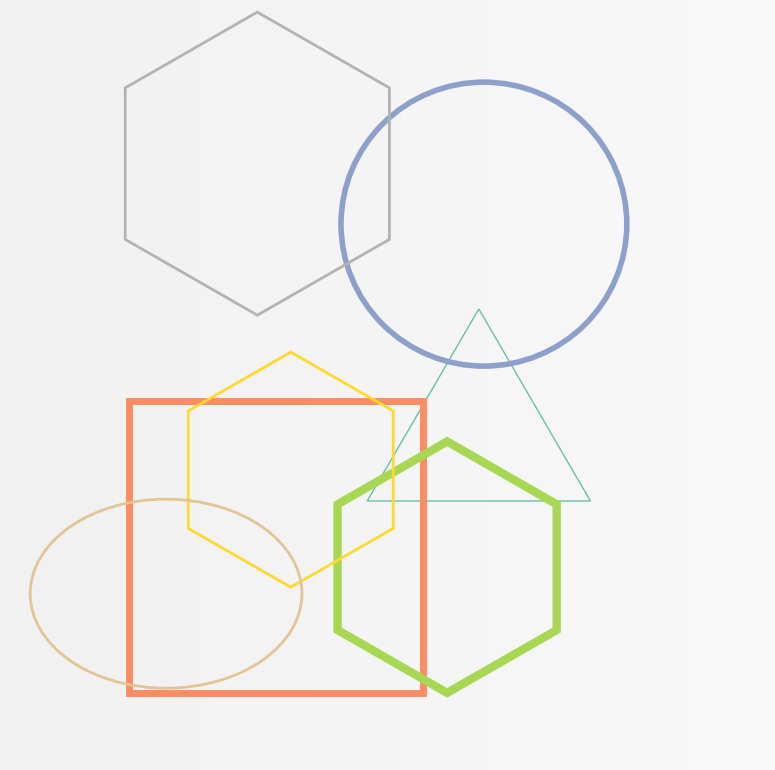[{"shape": "triangle", "thickness": 0.5, "radius": 0.83, "center": [0.618, 0.433]}, {"shape": "square", "thickness": 2.5, "radius": 0.95, "center": [0.356, 0.289]}, {"shape": "circle", "thickness": 2, "radius": 0.92, "center": [0.624, 0.709]}, {"shape": "hexagon", "thickness": 3, "radius": 0.82, "center": [0.577, 0.263]}, {"shape": "hexagon", "thickness": 1, "radius": 0.76, "center": [0.375, 0.39]}, {"shape": "oval", "thickness": 1, "radius": 0.88, "center": [0.214, 0.229]}, {"shape": "hexagon", "thickness": 1, "radius": 0.98, "center": [0.332, 0.787]}]